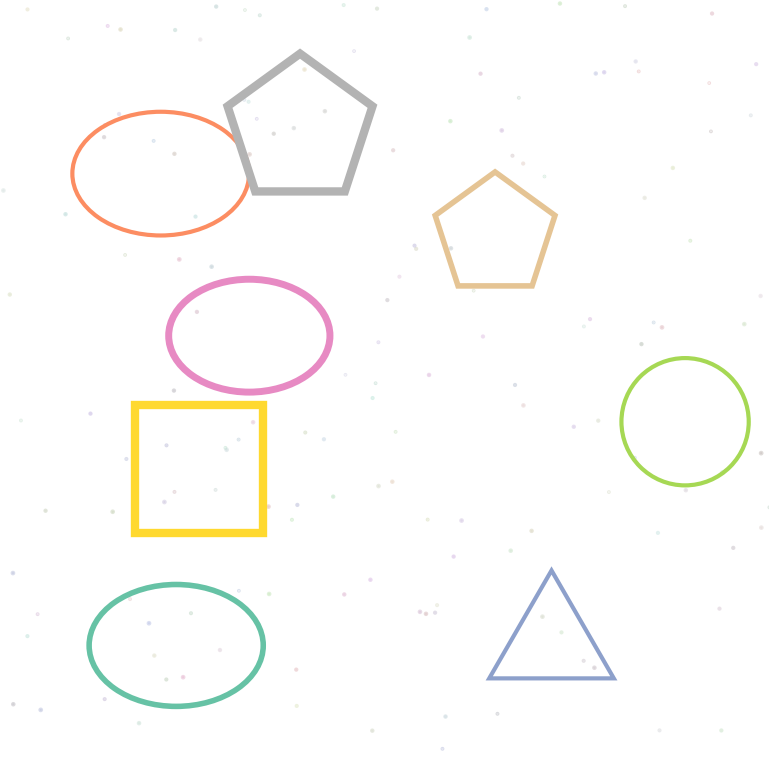[{"shape": "oval", "thickness": 2, "radius": 0.57, "center": [0.229, 0.162]}, {"shape": "oval", "thickness": 1.5, "radius": 0.57, "center": [0.209, 0.775]}, {"shape": "triangle", "thickness": 1.5, "radius": 0.47, "center": [0.716, 0.166]}, {"shape": "oval", "thickness": 2.5, "radius": 0.52, "center": [0.324, 0.564]}, {"shape": "circle", "thickness": 1.5, "radius": 0.41, "center": [0.89, 0.452]}, {"shape": "square", "thickness": 3, "radius": 0.42, "center": [0.259, 0.391]}, {"shape": "pentagon", "thickness": 2, "radius": 0.41, "center": [0.643, 0.695]}, {"shape": "pentagon", "thickness": 3, "radius": 0.49, "center": [0.39, 0.831]}]